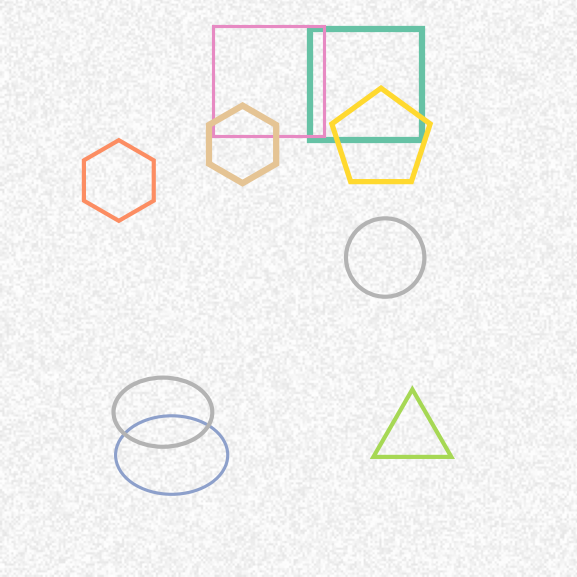[{"shape": "square", "thickness": 3, "radius": 0.48, "center": [0.634, 0.853]}, {"shape": "hexagon", "thickness": 2, "radius": 0.35, "center": [0.206, 0.687]}, {"shape": "oval", "thickness": 1.5, "radius": 0.49, "center": [0.297, 0.211]}, {"shape": "square", "thickness": 1.5, "radius": 0.48, "center": [0.465, 0.859]}, {"shape": "triangle", "thickness": 2, "radius": 0.39, "center": [0.714, 0.247]}, {"shape": "pentagon", "thickness": 2.5, "radius": 0.45, "center": [0.66, 0.757]}, {"shape": "hexagon", "thickness": 3, "radius": 0.34, "center": [0.42, 0.749]}, {"shape": "oval", "thickness": 2, "radius": 0.43, "center": [0.282, 0.285]}, {"shape": "circle", "thickness": 2, "radius": 0.34, "center": [0.667, 0.553]}]